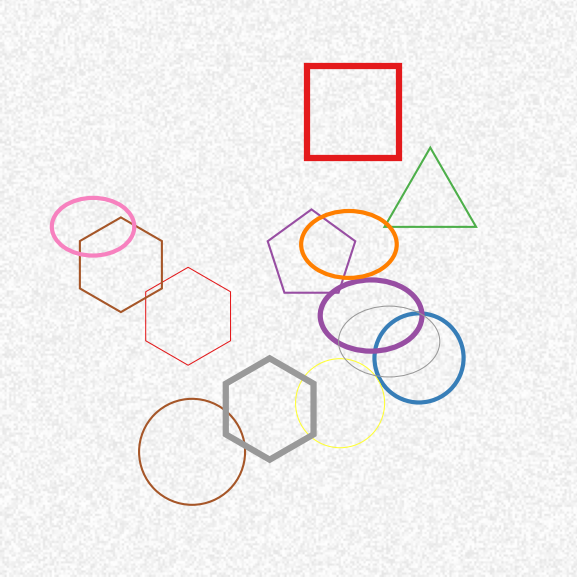[{"shape": "hexagon", "thickness": 0.5, "radius": 0.42, "center": [0.326, 0.451]}, {"shape": "square", "thickness": 3, "radius": 0.4, "center": [0.611, 0.805]}, {"shape": "circle", "thickness": 2, "radius": 0.39, "center": [0.726, 0.379]}, {"shape": "triangle", "thickness": 1, "radius": 0.46, "center": [0.745, 0.652]}, {"shape": "pentagon", "thickness": 1, "radius": 0.4, "center": [0.539, 0.557]}, {"shape": "oval", "thickness": 2.5, "radius": 0.44, "center": [0.643, 0.453]}, {"shape": "oval", "thickness": 2, "radius": 0.41, "center": [0.604, 0.576]}, {"shape": "circle", "thickness": 0.5, "radius": 0.39, "center": [0.589, 0.301]}, {"shape": "hexagon", "thickness": 1, "radius": 0.41, "center": [0.209, 0.541]}, {"shape": "circle", "thickness": 1, "radius": 0.46, "center": [0.333, 0.217]}, {"shape": "oval", "thickness": 2, "radius": 0.36, "center": [0.161, 0.607]}, {"shape": "hexagon", "thickness": 3, "radius": 0.44, "center": [0.467, 0.291]}, {"shape": "oval", "thickness": 0.5, "radius": 0.44, "center": [0.674, 0.408]}]